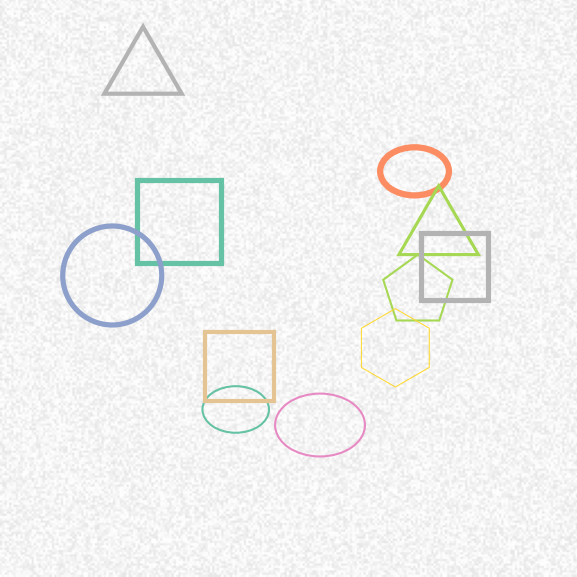[{"shape": "square", "thickness": 2.5, "radius": 0.36, "center": [0.31, 0.615]}, {"shape": "oval", "thickness": 1, "radius": 0.29, "center": [0.408, 0.29]}, {"shape": "oval", "thickness": 3, "radius": 0.3, "center": [0.718, 0.702]}, {"shape": "circle", "thickness": 2.5, "radius": 0.43, "center": [0.194, 0.522]}, {"shape": "oval", "thickness": 1, "radius": 0.39, "center": [0.554, 0.263]}, {"shape": "pentagon", "thickness": 1, "radius": 0.32, "center": [0.724, 0.495]}, {"shape": "triangle", "thickness": 1.5, "radius": 0.4, "center": [0.76, 0.598]}, {"shape": "hexagon", "thickness": 0.5, "radius": 0.34, "center": [0.685, 0.397]}, {"shape": "square", "thickness": 2, "radius": 0.3, "center": [0.415, 0.364]}, {"shape": "triangle", "thickness": 2, "radius": 0.39, "center": [0.248, 0.876]}, {"shape": "square", "thickness": 2.5, "radius": 0.29, "center": [0.787, 0.537]}]